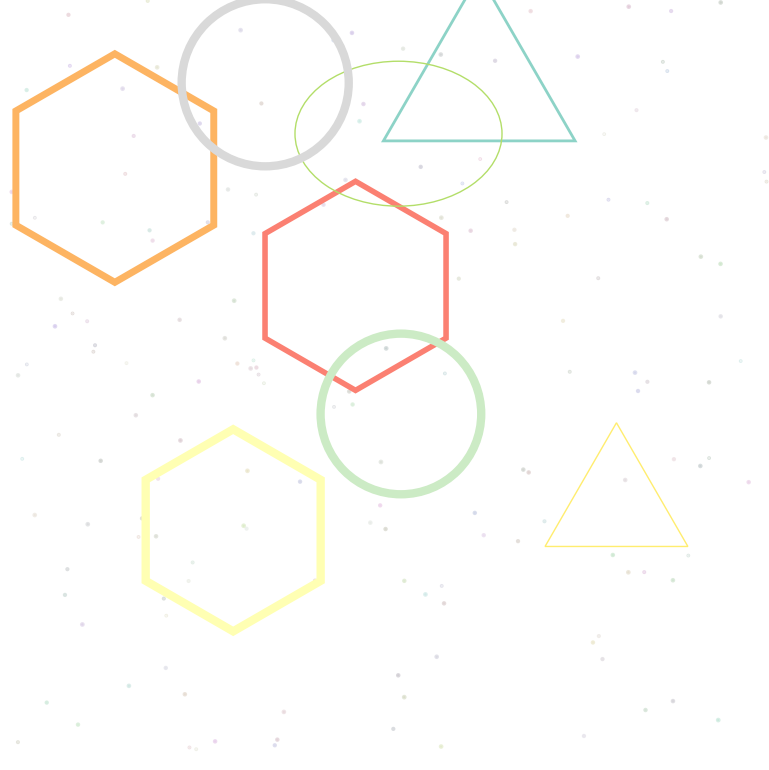[{"shape": "triangle", "thickness": 1, "radius": 0.72, "center": [0.622, 0.889]}, {"shape": "hexagon", "thickness": 3, "radius": 0.66, "center": [0.303, 0.311]}, {"shape": "hexagon", "thickness": 2, "radius": 0.68, "center": [0.462, 0.629]}, {"shape": "hexagon", "thickness": 2.5, "radius": 0.74, "center": [0.149, 0.782]}, {"shape": "oval", "thickness": 0.5, "radius": 0.67, "center": [0.518, 0.826]}, {"shape": "circle", "thickness": 3, "radius": 0.54, "center": [0.344, 0.892]}, {"shape": "circle", "thickness": 3, "radius": 0.52, "center": [0.521, 0.462]}, {"shape": "triangle", "thickness": 0.5, "radius": 0.54, "center": [0.801, 0.344]}]